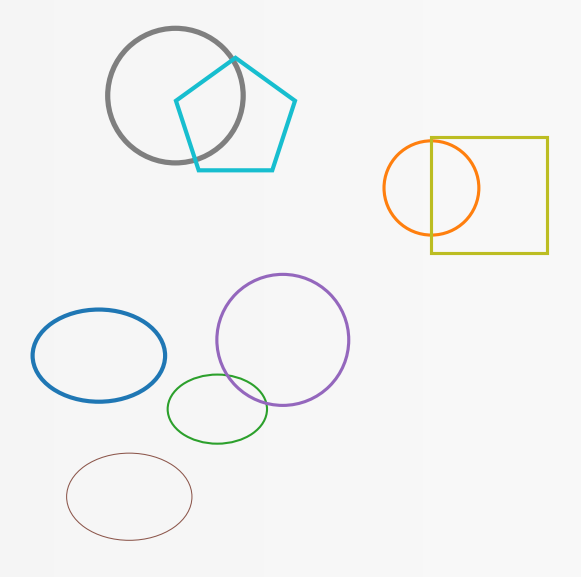[{"shape": "oval", "thickness": 2, "radius": 0.57, "center": [0.17, 0.383]}, {"shape": "circle", "thickness": 1.5, "radius": 0.41, "center": [0.742, 0.674]}, {"shape": "oval", "thickness": 1, "radius": 0.43, "center": [0.374, 0.291]}, {"shape": "circle", "thickness": 1.5, "radius": 0.57, "center": [0.487, 0.411]}, {"shape": "oval", "thickness": 0.5, "radius": 0.54, "center": [0.222, 0.139]}, {"shape": "circle", "thickness": 2.5, "radius": 0.58, "center": [0.302, 0.834]}, {"shape": "square", "thickness": 1.5, "radius": 0.5, "center": [0.841, 0.661]}, {"shape": "pentagon", "thickness": 2, "radius": 0.54, "center": [0.405, 0.791]}]